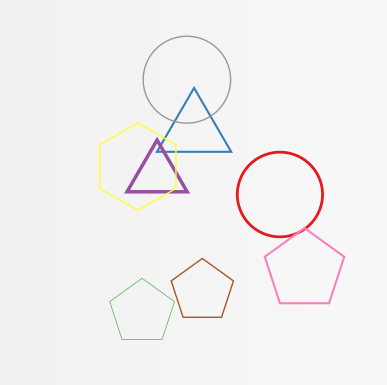[{"shape": "circle", "thickness": 2, "radius": 0.55, "center": [0.722, 0.495]}, {"shape": "triangle", "thickness": 1.5, "radius": 0.55, "center": [0.501, 0.661]}, {"shape": "pentagon", "thickness": 0.5, "radius": 0.44, "center": [0.367, 0.189]}, {"shape": "triangle", "thickness": 2.5, "radius": 0.45, "center": [0.405, 0.547]}, {"shape": "hexagon", "thickness": 1, "radius": 0.57, "center": [0.356, 0.567]}, {"shape": "pentagon", "thickness": 1, "radius": 0.42, "center": [0.522, 0.244]}, {"shape": "pentagon", "thickness": 1.5, "radius": 0.54, "center": [0.786, 0.3]}, {"shape": "circle", "thickness": 1, "radius": 0.56, "center": [0.482, 0.793]}]